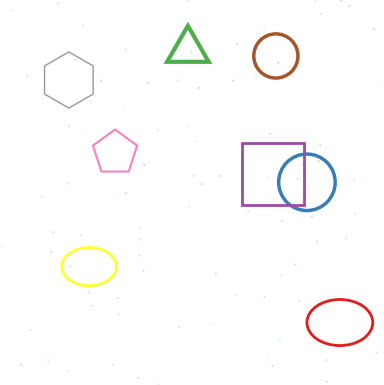[{"shape": "oval", "thickness": 2, "radius": 0.43, "center": [0.883, 0.162]}, {"shape": "circle", "thickness": 2.5, "radius": 0.37, "center": [0.797, 0.527]}, {"shape": "triangle", "thickness": 3, "radius": 0.31, "center": [0.488, 0.871]}, {"shape": "square", "thickness": 2, "radius": 0.4, "center": [0.708, 0.548]}, {"shape": "oval", "thickness": 2, "radius": 0.35, "center": [0.231, 0.307]}, {"shape": "circle", "thickness": 2.5, "radius": 0.29, "center": [0.717, 0.855]}, {"shape": "pentagon", "thickness": 1.5, "radius": 0.3, "center": [0.299, 0.603]}, {"shape": "hexagon", "thickness": 1, "radius": 0.36, "center": [0.179, 0.792]}]